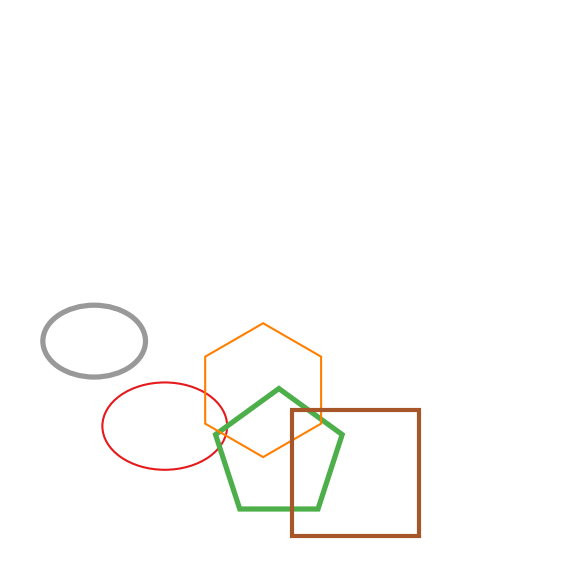[{"shape": "oval", "thickness": 1, "radius": 0.54, "center": [0.285, 0.261]}, {"shape": "pentagon", "thickness": 2.5, "radius": 0.58, "center": [0.483, 0.211]}, {"shape": "hexagon", "thickness": 1, "radius": 0.58, "center": [0.456, 0.324]}, {"shape": "square", "thickness": 2, "radius": 0.55, "center": [0.616, 0.18]}, {"shape": "oval", "thickness": 2.5, "radius": 0.44, "center": [0.163, 0.408]}]